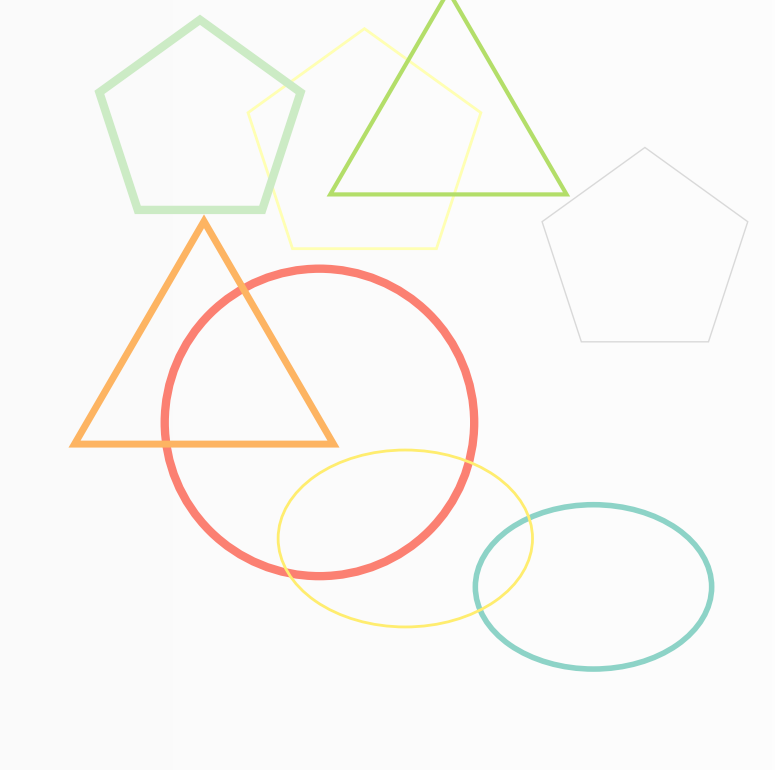[{"shape": "oval", "thickness": 2, "radius": 0.76, "center": [0.766, 0.238]}, {"shape": "pentagon", "thickness": 1, "radius": 0.79, "center": [0.47, 0.805]}, {"shape": "circle", "thickness": 3, "radius": 1.0, "center": [0.412, 0.451]}, {"shape": "triangle", "thickness": 2.5, "radius": 0.96, "center": [0.263, 0.52]}, {"shape": "triangle", "thickness": 1.5, "radius": 0.88, "center": [0.579, 0.836]}, {"shape": "pentagon", "thickness": 0.5, "radius": 0.7, "center": [0.832, 0.669]}, {"shape": "pentagon", "thickness": 3, "radius": 0.68, "center": [0.258, 0.838]}, {"shape": "oval", "thickness": 1, "radius": 0.82, "center": [0.523, 0.301]}]